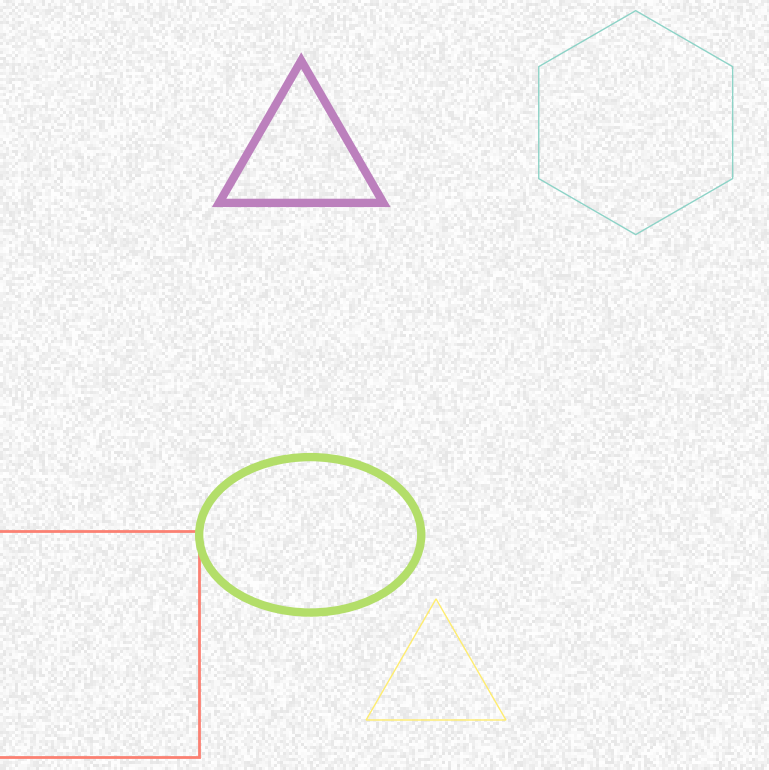[{"shape": "hexagon", "thickness": 0.5, "radius": 0.73, "center": [0.826, 0.841]}, {"shape": "square", "thickness": 1, "radius": 0.73, "center": [0.112, 0.164]}, {"shape": "oval", "thickness": 3, "radius": 0.72, "center": [0.403, 0.305]}, {"shape": "triangle", "thickness": 3, "radius": 0.62, "center": [0.391, 0.798]}, {"shape": "triangle", "thickness": 0.5, "radius": 0.52, "center": [0.566, 0.117]}]